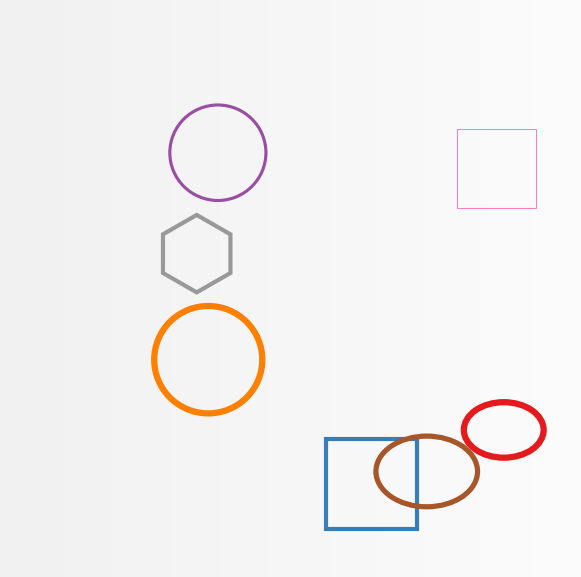[{"shape": "oval", "thickness": 3, "radius": 0.34, "center": [0.867, 0.255]}, {"shape": "square", "thickness": 2, "radius": 0.39, "center": [0.639, 0.161]}, {"shape": "circle", "thickness": 1.5, "radius": 0.41, "center": [0.375, 0.735]}, {"shape": "circle", "thickness": 3, "radius": 0.46, "center": [0.358, 0.376]}, {"shape": "oval", "thickness": 2.5, "radius": 0.44, "center": [0.734, 0.183]}, {"shape": "square", "thickness": 0.5, "radius": 0.34, "center": [0.854, 0.707]}, {"shape": "hexagon", "thickness": 2, "radius": 0.34, "center": [0.338, 0.56]}]